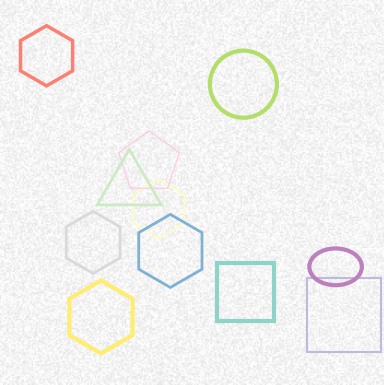[{"shape": "square", "thickness": 3, "radius": 0.37, "center": [0.637, 0.241]}, {"shape": "hexagon", "thickness": 1, "radius": 0.38, "center": [0.413, 0.457]}, {"shape": "square", "thickness": 1.5, "radius": 0.48, "center": [0.895, 0.183]}, {"shape": "hexagon", "thickness": 2.5, "radius": 0.39, "center": [0.121, 0.855]}, {"shape": "hexagon", "thickness": 2, "radius": 0.47, "center": [0.443, 0.348]}, {"shape": "circle", "thickness": 3, "radius": 0.44, "center": [0.632, 0.781]}, {"shape": "pentagon", "thickness": 1, "radius": 0.41, "center": [0.387, 0.578]}, {"shape": "hexagon", "thickness": 2, "radius": 0.4, "center": [0.242, 0.37]}, {"shape": "oval", "thickness": 3, "radius": 0.34, "center": [0.872, 0.307]}, {"shape": "triangle", "thickness": 2, "radius": 0.48, "center": [0.336, 0.516]}, {"shape": "hexagon", "thickness": 3, "radius": 0.47, "center": [0.262, 0.177]}]